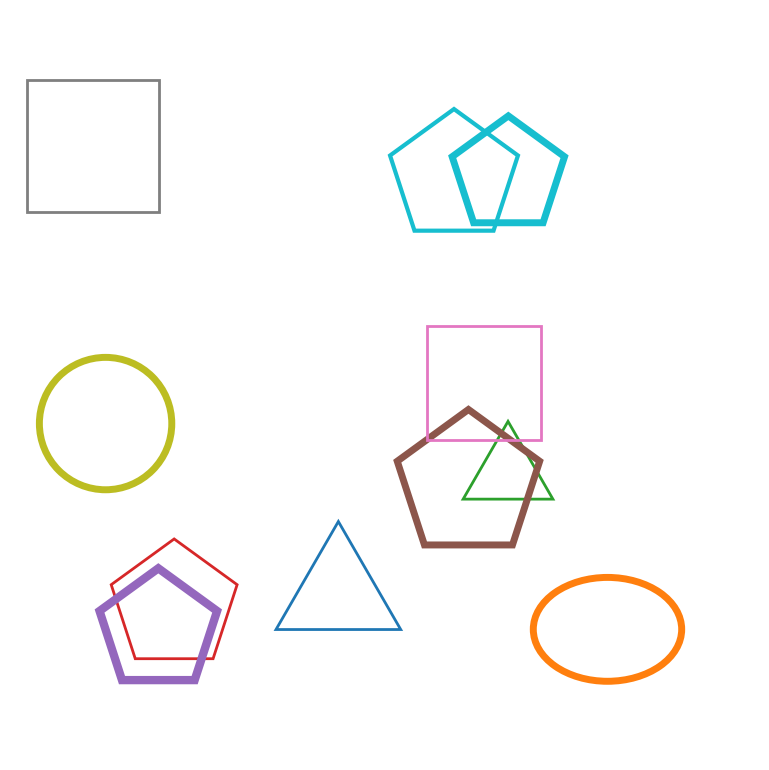[{"shape": "triangle", "thickness": 1, "radius": 0.47, "center": [0.439, 0.229]}, {"shape": "oval", "thickness": 2.5, "radius": 0.48, "center": [0.789, 0.183]}, {"shape": "triangle", "thickness": 1, "radius": 0.34, "center": [0.66, 0.385]}, {"shape": "pentagon", "thickness": 1, "radius": 0.43, "center": [0.226, 0.214]}, {"shape": "pentagon", "thickness": 3, "radius": 0.4, "center": [0.206, 0.182]}, {"shape": "pentagon", "thickness": 2.5, "radius": 0.49, "center": [0.608, 0.371]}, {"shape": "square", "thickness": 1, "radius": 0.37, "center": [0.629, 0.503]}, {"shape": "square", "thickness": 1, "radius": 0.43, "center": [0.121, 0.81]}, {"shape": "circle", "thickness": 2.5, "radius": 0.43, "center": [0.137, 0.45]}, {"shape": "pentagon", "thickness": 2.5, "radius": 0.38, "center": [0.66, 0.773]}, {"shape": "pentagon", "thickness": 1.5, "radius": 0.44, "center": [0.59, 0.771]}]